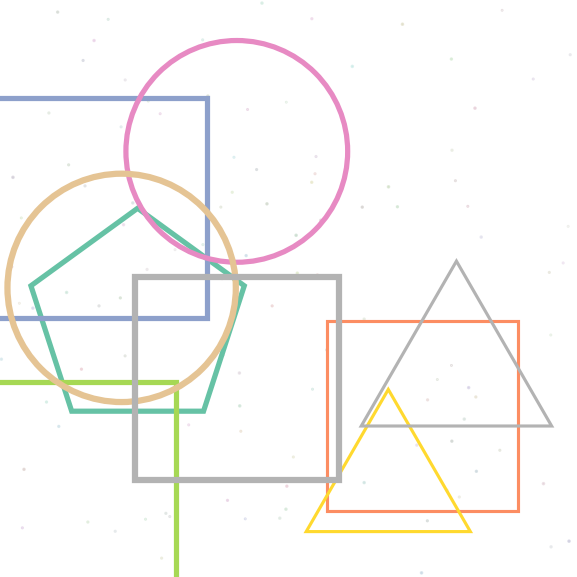[{"shape": "pentagon", "thickness": 2.5, "radius": 0.97, "center": [0.238, 0.444]}, {"shape": "square", "thickness": 1.5, "radius": 0.82, "center": [0.732, 0.279]}, {"shape": "square", "thickness": 2.5, "radius": 0.95, "center": [0.168, 0.639]}, {"shape": "circle", "thickness": 2.5, "radius": 0.96, "center": [0.41, 0.737]}, {"shape": "square", "thickness": 2.5, "radius": 0.92, "center": [0.119, 0.152]}, {"shape": "triangle", "thickness": 1.5, "radius": 0.82, "center": [0.672, 0.161]}, {"shape": "circle", "thickness": 3, "radius": 0.99, "center": [0.211, 0.501]}, {"shape": "triangle", "thickness": 1.5, "radius": 0.95, "center": [0.79, 0.357]}, {"shape": "square", "thickness": 3, "radius": 0.88, "center": [0.41, 0.344]}]